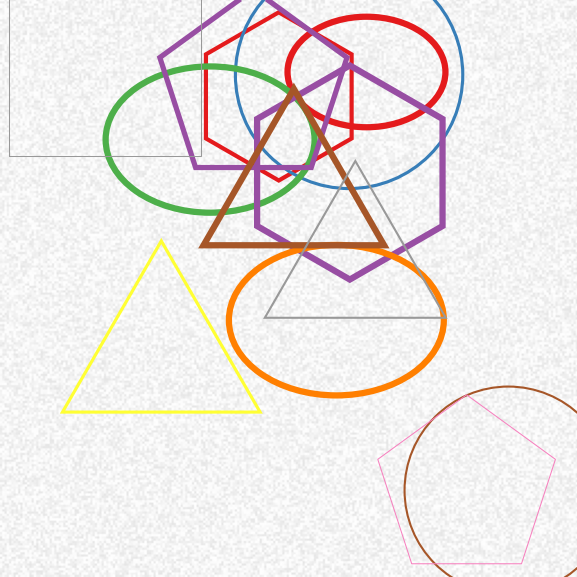[{"shape": "hexagon", "thickness": 2, "radius": 0.73, "center": [0.483, 0.832]}, {"shape": "oval", "thickness": 3, "radius": 0.68, "center": [0.635, 0.874]}, {"shape": "circle", "thickness": 1.5, "radius": 0.98, "center": [0.604, 0.87]}, {"shape": "oval", "thickness": 3, "radius": 0.9, "center": [0.364, 0.757]}, {"shape": "pentagon", "thickness": 2.5, "radius": 0.85, "center": [0.439, 0.847]}, {"shape": "hexagon", "thickness": 3, "radius": 0.93, "center": [0.606, 0.7]}, {"shape": "oval", "thickness": 3, "radius": 0.93, "center": [0.582, 0.445]}, {"shape": "triangle", "thickness": 1.5, "radius": 0.99, "center": [0.279, 0.384]}, {"shape": "circle", "thickness": 1, "radius": 0.9, "center": [0.88, 0.15]}, {"shape": "triangle", "thickness": 3, "radius": 0.9, "center": [0.509, 0.665]}, {"shape": "pentagon", "thickness": 0.5, "radius": 0.81, "center": [0.808, 0.154]}, {"shape": "square", "thickness": 0.5, "radius": 0.83, "center": [0.182, 0.895]}, {"shape": "triangle", "thickness": 1, "radius": 0.9, "center": [0.615, 0.539]}]